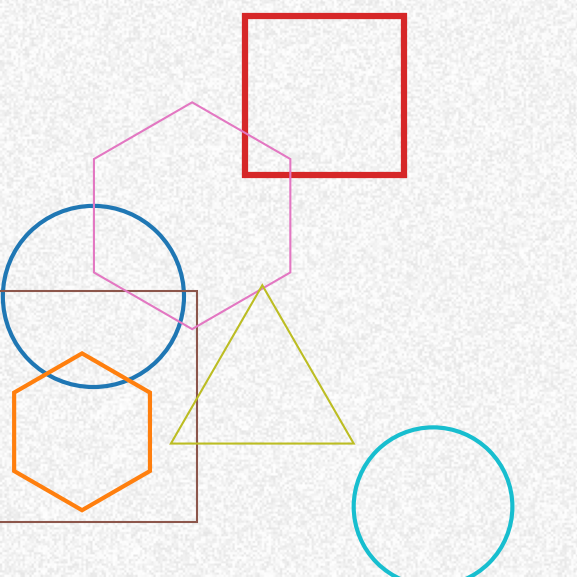[{"shape": "circle", "thickness": 2, "radius": 0.78, "center": [0.162, 0.486]}, {"shape": "hexagon", "thickness": 2, "radius": 0.68, "center": [0.142, 0.251]}, {"shape": "square", "thickness": 3, "radius": 0.69, "center": [0.562, 0.833]}, {"shape": "square", "thickness": 1, "radius": 1.0, "center": [0.142, 0.295]}, {"shape": "hexagon", "thickness": 1, "radius": 0.98, "center": [0.333, 0.626]}, {"shape": "triangle", "thickness": 1, "radius": 0.91, "center": [0.454, 0.322]}, {"shape": "circle", "thickness": 2, "radius": 0.69, "center": [0.75, 0.122]}]